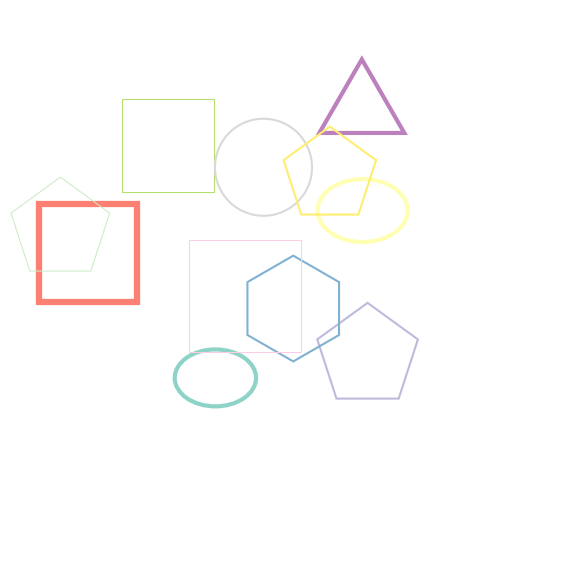[{"shape": "oval", "thickness": 2, "radius": 0.35, "center": [0.373, 0.345]}, {"shape": "oval", "thickness": 2, "radius": 0.39, "center": [0.628, 0.635]}, {"shape": "pentagon", "thickness": 1, "radius": 0.46, "center": [0.637, 0.383]}, {"shape": "square", "thickness": 3, "radius": 0.42, "center": [0.153, 0.561]}, {"shape": "hexagon", "thickness": 1, "radius": 0.46, "center": [0.508, 0.465]}, {"shape": "square", "thickness": 0.5, "radius": 0.4, "center": [0.291, 0.747]}, {"shape": "square", "thickness": 0.5, "radius": 0.48, "center": [0.423, 0.486]}, {"shape": "circle", "thickness": 1, "radius": 0.42, "center": [0.456, 0.71]}, {"shape": "triangle", "thickness": 2, "radius": 0.42, "center": [0.627, 0.811]}, {"shape": "pentagon", "thickness": 0.5, "radius": 0.45, "center": [0.104, 0.602]}, {"shape": "pentagon", "thickness": 1, "radius": 0.42, "center": [0.571, 0.696]}]